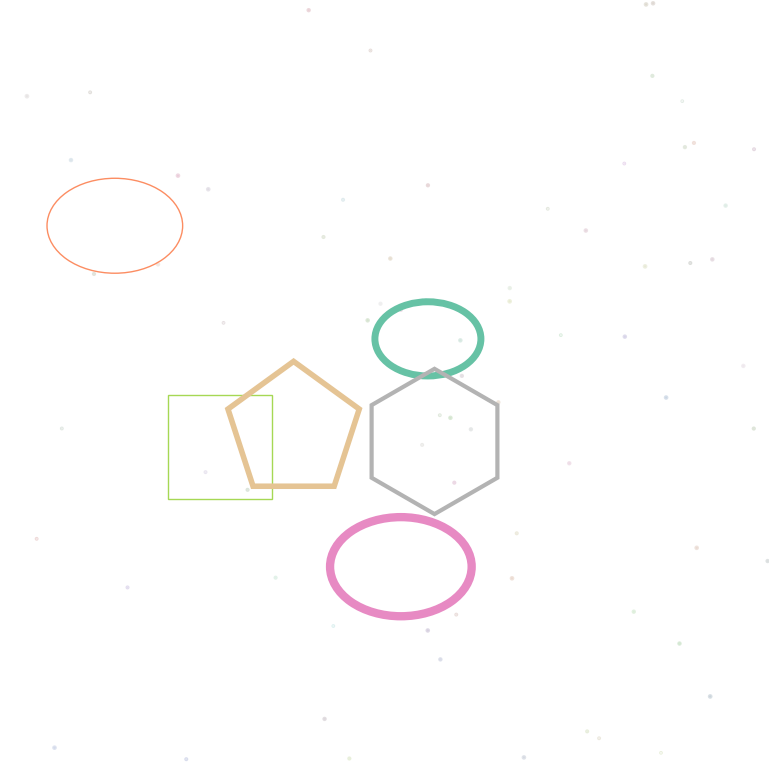[{"shape": "oval", "thickness": 2.5, "radius": 0.34, "center": [0.556, 0.56]}, {"shape": "oval", "thickness": 0.5, "radius": 0.44, "center": [0.149, 0.707]}, {"shape": "oval", "thickness": 3, "radius": 0.46, "center": [0.521, 0.264]}, {"shape": "square", "thickness": 0.5, "radius": 0.34, "center": [0.286, 0.42]}, {"shape": "pentagon", "thickness": 2, "radius": 0.45, "center": [0.381, 0.441]}, {"shape": "hexagon", "thickness": 1.5, "radius": 0.47, "center": [0.564, 0.427]}]